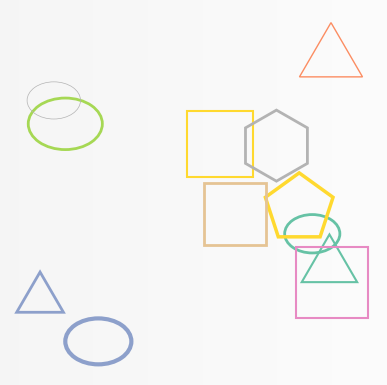[{"shape": "oval", "thickness": 2, "radius": 0.36, "center": [0.806, 0.393]}, {"shape": "triangle", "thickness": 1.5, "radius": 0.41, "center": [0.85, 0.308]}, {"shape": "triangle", "thickness": 1, "radius": 0.47, "center": [0.854, 0.847]}, {"shape": "triangle", "thickness": 2, "radius": 0.35, "center": [0.103, 0.224]}, {"shape": "oval", "thickness": 3, "radius": 0.43, "center": [0.254, 0.113]}, {"shape": "square", "thickness": 1.5, "radius": 0.46, "center": [0.857, 0.266]}, {"shape": "oval", "thickness": 2, "radius": 0.48, "center": [0.168, 0.678]}, {"shape": "square", "thickness": 1.5, "radius": 0.43, "center": [0.567, 0.625]}, {"shape": "pentagon", "thickness": 2.5, "radius": 0.46, "center": [0.772, 0.459]}, {"shape": "square", "thickness": 2, "radius": 0.4, "center": [0.606, 0.444]}, {"shape": "hexagon", "thickness": 2, "radius": 0.46, "center": [0.713, 0.622]}, {"shape": "oval", "thickness": 0.5, "radius": 0.34, "center": [0.139, 0.739]}]